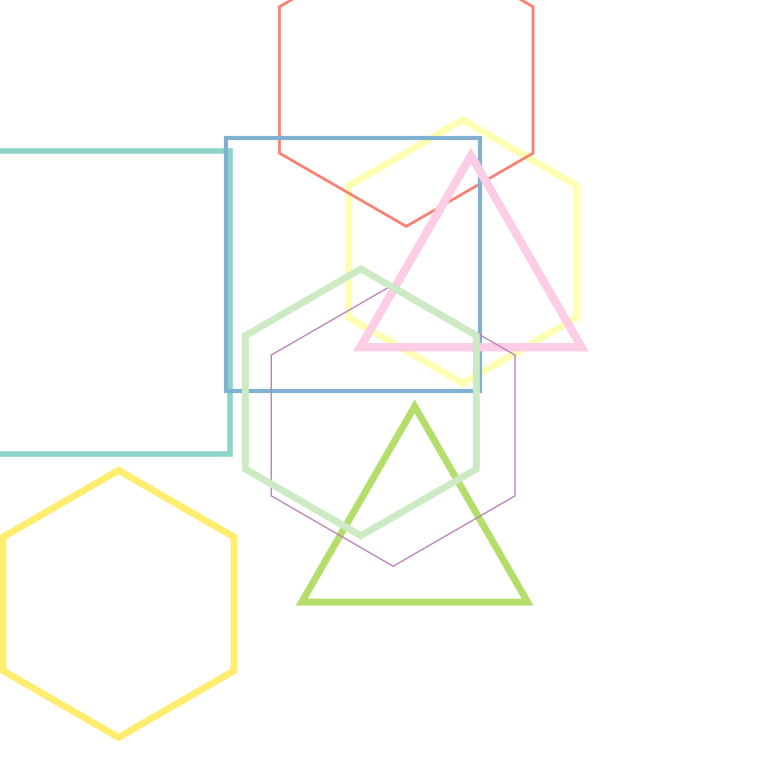[{"shape": "square", "thickness": 2, "radius": 0.98, "center": [0.101, 0.608]}, {"shape": "hexagon", "thickness": 2.5, "radius": 0.86, "center": [0.601, 0.673]}, {"shape": "hexagon", "thickness": 1, "radius": 0.95, "center": [0.528, 0.896]}, {"shape": "square", "thickness": 1.5, "radius": 0.82, "center": [0.458, 0.656]}, {"shape": "triangle", "thickness": 2.5, "radius": 0.85, "center": [0.539, 0.303]}, {"shape": "triangle", "thickness": 3, "radius": 0.83, "center": [0.612, 0.632]}, {"shape": "hexagon", "thickness": 0.5, "radius": 0.91, "center": [0.511, 0.447]}, {"shape": "hexagon", "thickness": 2.5, "radius": 0.87, "center": [0.469, 0.477]}, {"shape": "hexagon", "thickness": 2.5, "radius": 0.87, "center": [0.154, 0.216]}]